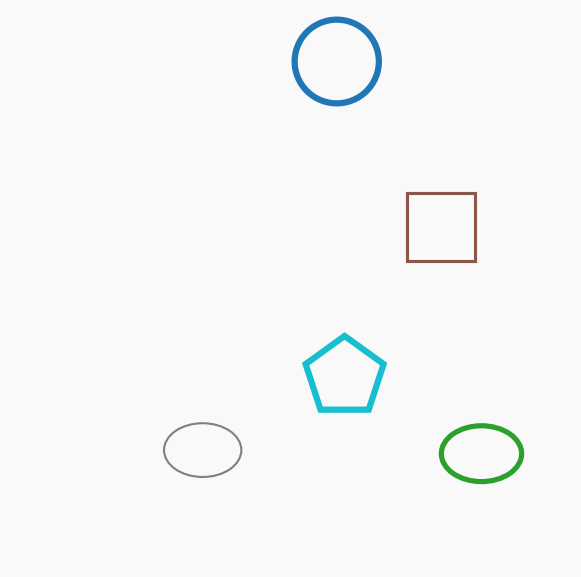[{"shape": "circle", "thickness": 3, "radius": 0.36, "center": [0.579, 0.893]}, {"shape": "oval", "thickness": 2.5, "radius": 0.35, "center": [0.828, 0.214]}, {"shape": "square", "thickness": 1.5, "radius": 0.29, "center": [0.759, 0.606]}, {"shape": "oval", "thickness": 1, "radius": 0.33, "center": [0.349, 0.22]}, {"shape": "pentagon", "thickness": 3, "radius": 0.35, "center": [0.593, 0.347]}]